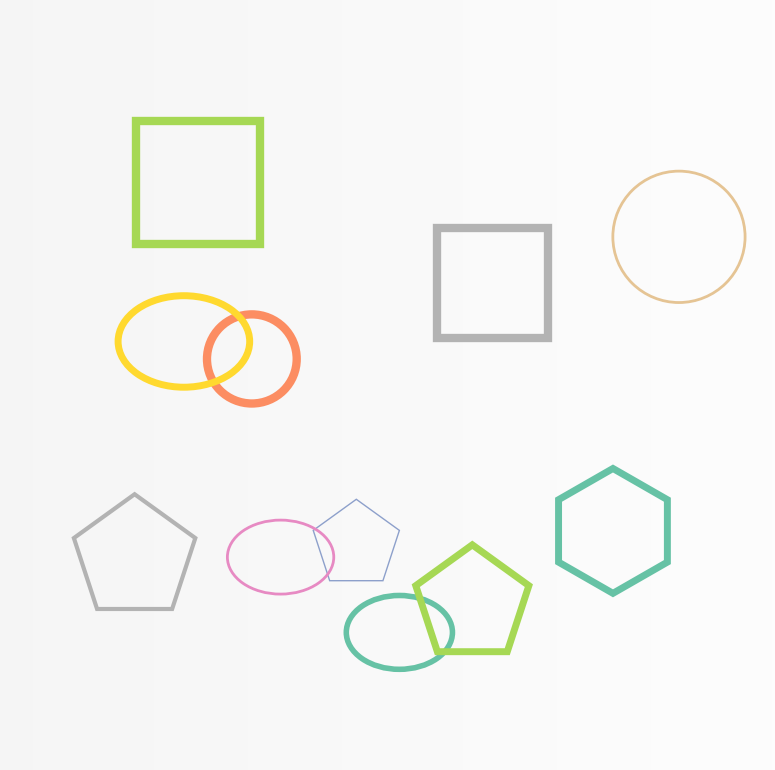[{"shape": "hexagon", "thickness": 2.5, "radius": 0.41, "center": [0.791, 0.311]}, {"shape": "oval", "thickness": 2, "radius": 0.34, "center": [0.515, 0.179]}, {"shape": "circle", "thickness": 3, "radius": 0.29, "center": [0.325, 0.534]}, {"shape": "pentagon", "thickness": 0.5, "radius": 0.29, "center": [0.46, 0.293]}, {"shape": "oval", "thickness": 1, "radius": 0.34, "center": [0.362, 0.276]}, {"shape": "square", "thickness": 3, "radius": 0.4, "center": [0.255, 0.763]}, {"shape": "pentagon", "thickness": 2.5, "radius": 0.38, "center": [0.609, 0.216]}, {"shape": "oval", "thickness": 2.5, "radius": 0.42, "center": [0.237, 0.557]}, {"shape": "circle", "thickness": 1, "radius": 0.43, "center": [0.876, 0.692]}, {"shape": "pentagon", "thickness": 1.5, "radius": 0.41, "center": [0.174, 0.276]}, {"shape": "square", "thickness": 3, "radius": 0.36, "center": [0.636, 0.633]}]